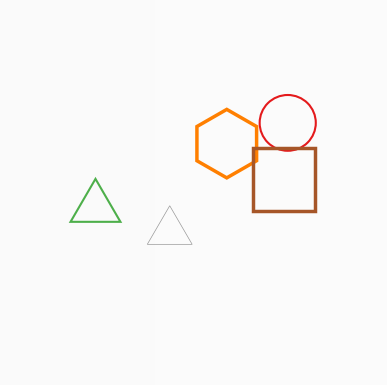[{"shape": "circle", "thickness": 1.5, "radius": 0.36, "center": [0.743, 0.681]}, {"shape": "triangle", "thickness": 1.5, "radius": 0.37, "center": [0.246, 0.461]}, {"shape": "hexagon", "thickness": 2.5, "radius": 0.44, "center": [0.585, 0.627]}, {"shape": "square", "thickness": 2.5, "radius": 0.4, "center": [0.733, 0.534]}, {"shape": "triangle", "thickness": 0.5, "radius": 0.33, "center": [0.438, 0.399]}]